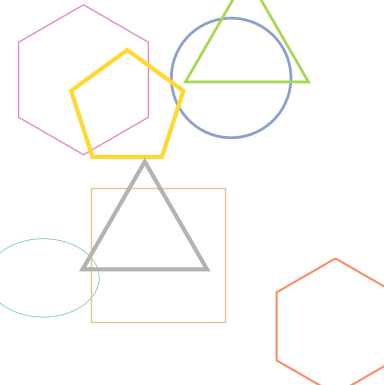[{"shape": "oval", "thickness": 0.5, "radius": 0.73, "center": [0.112, 0.278]}, {"shape": "hexagon", "thickness": 1.5, "radius": 0.88, "center": [0.871, 0.152]}, {"shape": "circle", "thickness": 2, "radius": 0.78, "center": [0.6, 0.798]}, {"shape": "hexagon", "thickness": 1, "radius": 0.97, "center": [0.217, 0.793]}, {"shape": "triangle", "thickness": 2, "radius": 0.92, "center": [0.641, 0.879]}, {"shape": "pentagon", "thickness": 3, "radius": 0.77, "center": [0.33, 0.717]}, {"shape": "square", "thickness": 1, "radius": 0.87, "center": [0.411, 0.338]}, {"shape": "triangle", "thickness": 3, "radius": 0.93, "center": [0.376, 0.394]}]